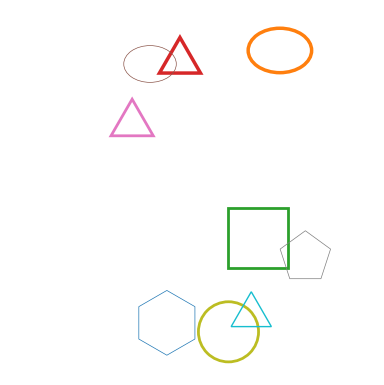[{"shape": "hexagon", "thickness": 0.5, "radius": 0.42, "center": [0.433, 0.161]}, {"shape": "oval", "thickness": 2.5, "radius": 0.41, "center": [0.727, 0.869]}, {"shape": "square", "thickness": 2, "radius": 0.39, "center": [0.67, 0.382]}, {"shape": "triangle", "thickness": 2.5, "radius": 0.31, "center": [0.467, 0.841]}, {"shape": "oval", "thickness": 0.5, "radius": 0.34, "center": [0.39, 0.834]}, {"shape": "triangle", "thickness": 2, "radius": 0.32, "center": [0.343, 0.679]}, {"shape": "pentagon", "thickness": 0.5, "radius": 0.34, "center": [0.793, 0.332]}, {"shape": "circle", "thickness": 2, "radius": 0.39, "center": [0.593, 0.138]}, {"shape": "triangle", "thickness": 1, "radius": 0.3, "center": [0.653, 0.182]}]